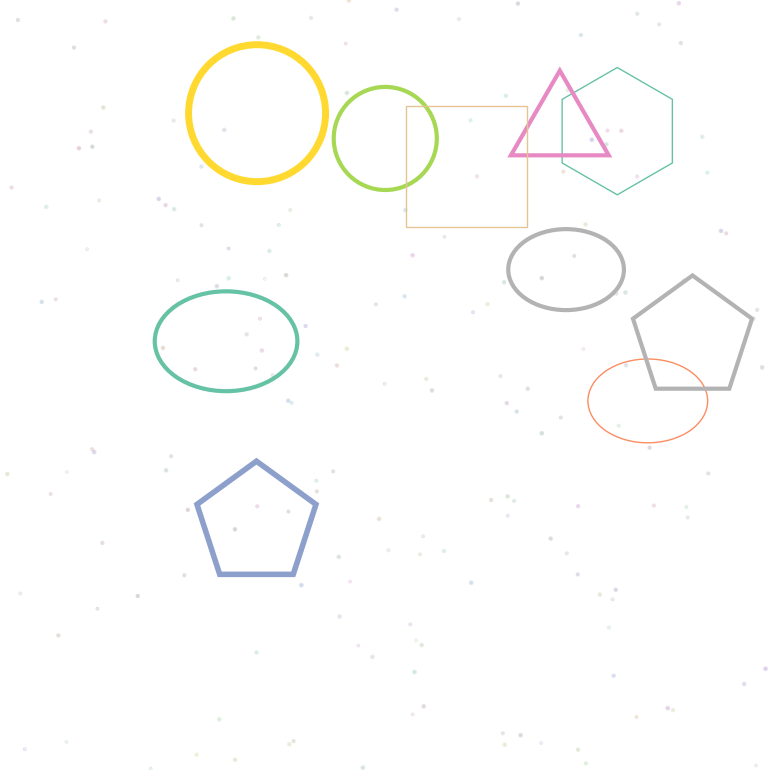[{"shape": "oval", "thickness": 1.5, "radius": 0.46, "center": [0.294, 0.557]}, {"shape": "hexagon", "thickness": 0.5, "radius": 0.41, "center": [0.802, 0.83]}, {"shape": "oval", "thickness": 0.5, "radius": 0.39, "center": [0.841, 0.479]}, {"shape": "pentagon", "thickness": 2, "radius": 0.41, "center": [0.333, 0.32]}, {"shape": "triangle", "thickness": 1.5, "radius": 0.37, "center": [0.727, 0.835]}, {"shape": "circle", "thickness": 1.5, "radius": 0.33, "center": [0.5, 0.82]}, {"shape": "circle", "thickness": 2.5, "radius": 0.44, "center": [0.334, 0.853]}, {"shape": "square", "thickness": 0.5, "radius": 0.39, "center": [0.606, 0.784]}, {"shape": "pentagon", "thickness": 1.5, "radius": 0.41, "center": [0.899, 0.561]}, {"shape": "oval", "thickness": 1.5, "radius": 0.38, "center": [0.735, 0.65]}]